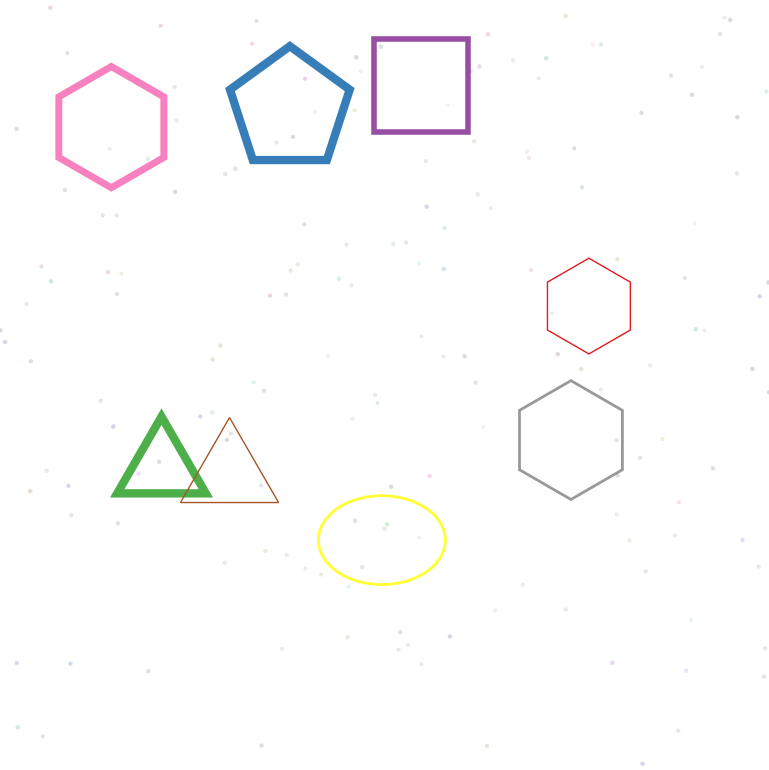[{"shape": "hexagon", "thickness": 0.5, "radius": 0.31, "center": [0.765, 0.603]}, {"shape": "pentagon", "thickness": 3, "radius": 0.41, "center": [0.376, 0.858]}, {"shape": "triangle", "thickness": 3, "radius": 0.33, "center": [0.21, 0.392]}, {"shape": "square", "thickness": 2, "radius": 0.3, "center": [0.546, 0.889]}, {"shape": "oval", "thickness": 1, "radius": 0.41, "center": [0.496, 0.299]}, {"shape": "triangle", "thickness": 0.5, "radius": 0.37, "center": [0.298, 0.384]}, {"shape": "hexagon", "thickness": 2.5, "radius": 0.39, "center": [0.145, 0.835]}, {"shape": "hexagon", "thickness": 1, "radius": 0.39, "center": [0.741, 0.429]}]